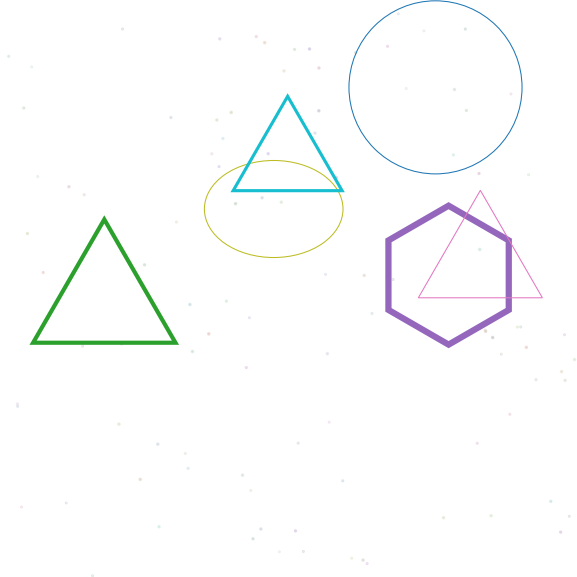[{"shape": "circle", "thickness": 0.5, "radius": 0.75, "center": [0.754, 0.848]}, {"shape": "triangle", "thickness": 2, "radius": 0.71, "center": [0.181, 0.477]}, {"shape": "hexagon", "thickness": 3, "radius": 0.6, "center": [0.777, 0.523]}, {"shape": "triangle", "thickness": 0.5, "radius": 0.62, "center": [0.832, 0.545]}, {"shape": "oval", "thickness": 0.5, "radius": 0.6, "center": [0.474, 0.637]}, {"shape": "triangle", "thickness": 1.5, "radius": 0.54, "center": [0.498, 0.723]}]